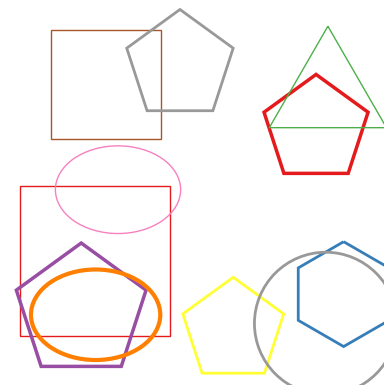[{"shape": "square", "thickness": 1, "radius": 0.97, "center": [0.246, 0.322]}, {"shape": "pentagon", "thickness": 2.5, "radius": 0.71, "center": [0.821, 0.665]}, {"shape": "hexagon", "thickness": 2, "radius": 0.68, "center": [0.893, 0.236]}, {"shape": "triangle", "thickness": 1, "radius": 0.88, "center": [0.852, 0.756]}, {"shape": "pentagon", "thickness": 2.5, "radius": 0.89, "center": [0.211, 0.192]}, {"shape": "oval", "thickness": 3, "radius": 0.84, "center": [0.248, 0.182]}, {"shape": "pentagon", "thickness": 2, "radius": 0.69, "center": [0.606, 0.142]}, {"shape": "square", "thickness": 1, "radius": 0.71, "center": [0.276, 0.78]}, {"shape": "oval", "thickness": 1, "radius": 0.81, "center": [0.307, 0.507]}, {"shape": "circle", "thickness": 2, "radius": 0.93, "center": [0.846, 0.16]}, {"shape": "pentagon", "thickness": 2, "radius": 0.73, "center": [0.467, 0.83]}]